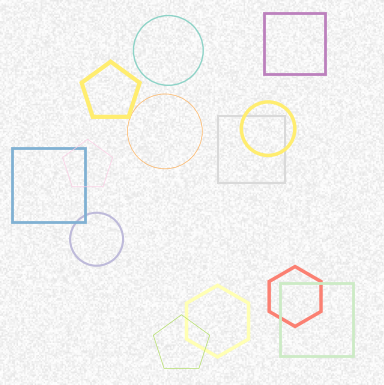[{"shape": "circle", "thickness": 1, "radius": 0.45, "center": [0.437, 0.869]}, {"shape": "hexagon", "thickness": 2.5, "radius": 0.47, "center": [0.565, 0.166]}, {"shape": "circle", "thickness": 1.5, "radius": 0.34, "center": [0.251, 0.379]}, {"shape": "hexagon", "thickness": 2.5, "radius": 0.39, "center": [0.766, 0.23]}, {"shape": "square", "thickness": 2, "radius": 0.48, "center": [0.126, 0.519]}, {"shape": "circle", "thickness": 0.5, "radius": 0.49, "center": [0.428, 0.659]}, {"shape": "pentagon", "thickness": 0.5, "radius": 0.39, "center": [0.471, 0.105]}, {"shape": "pentagon", "thickness": 0.5, "radius": 0.34, "center": [0.228, 0.57]}, {"shape": "square", "thickness": 1.5, "radius": 0.43, "center": [0.654, 0.611]}, {"shape": "square", "thickness": 2, "radius": 0.4, "center": [0.765, 0.888]}, {"shape": "square", "thickness": 2, "radius": 0.47, "center": [0.822, 0.169]}, {"shape": "circle", "thickness": 2.5, "radius": 0.35, "center": [0.696, 0.666]}, {"shape": "pentagon", "thickness": 3, "radius": 0.4, "center": [0.287, 0.761]}]